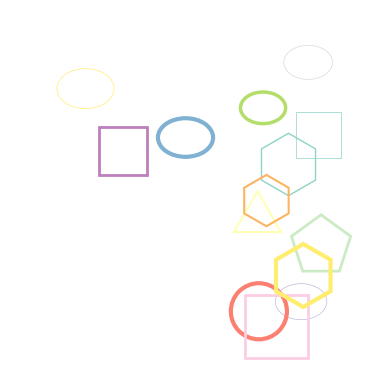[{"shape": "hexagon", "thickness": 1, "radius": 0.41, "center": [0.749, 0.573]}, {"shape": "square", "thickness": 0.5, "radius": 0.3, "center": [0.827, 0.649]}, {"shape": "triangle", "thickness": 1.5, "radius": 0.35, "center": [0.669, 0.433]}, {"shape": "oval", "thickness": 0.5, "radius": 0.33, "center": [0.782, 0.216]}, {"shape": "circle", "thickness": 3, "radius": 0.36, "center": [0.672, 0.192]}, {"shape": "oval", "thickness": 3, "radius": 0.36, "center": [0.482, 0.643]}, {"shape": "hexagon", "thickness": 1.5, "radius": 0.33, "center": [0.692, 0.479]}, {"shape": "oval", "thickness": 2.5, "radius": 0.29, "center": [0.683, 0.72]}, {"shape": "square", "thickness": 2, "radius": 0.41, "center": [0.718, 0.152]}, {"shape": "oval", "thickness": 0.5, "radius": 0.32, "center": [0.8, 0.838]}, {"shape": "square", "thickness": 2, "radius": 0.31, "center": [0.319, 0.608]}, {"shape": "pentagon", "thickness": 2, "radius": 0.4, "center": [0.834, 0.361]}, {"shape": "hexagon", "thickness": 3, "radius": 0.41, "center": [0.788, 0.284]}, {"shape": "oval", "thickness": 0.5, "radius": 0.37, "center": [0.222, 0.77]}]